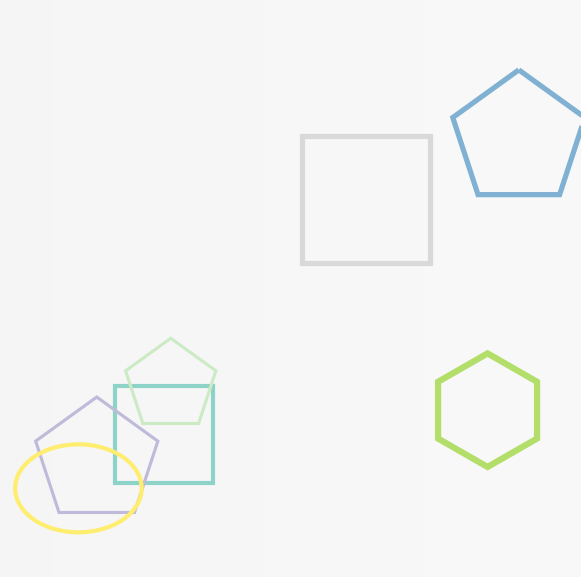[{"shape": "square", "thickness": 2, "radius": 0.42, "center": [0.282, 0.246]}, {"shape": "pentagon", "thickness": 1.5, "radius": 0.55, "center": [0.166, 0.201]}, {"shape": "pentagon", "thickness": 2.5, "radius": 0.6, "center": [0.893, 0.759]}, {"shape": "hexagon", "thickness": 3, "radius": 0.49, "center": [0.839, 0.289]}, {"shape": "square", "thickness": 2.5, "radius": 0.55, "center": [0.63, 0.654]}, {"shape": "pentagon", "thickness": 1.5, "radius": 0.41, "center": [0.294, 0.332]}, {"shape": "oval", "thickness": 2, "radius": 0.54, "center": [0.135, 0.154]}]